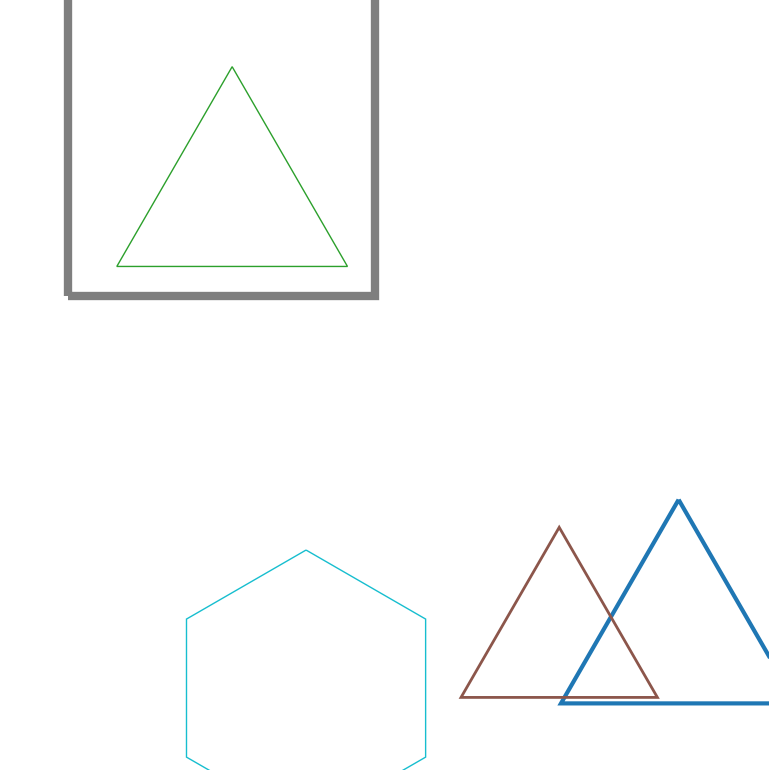[{"shape": "triangle", "thickness": 1.5, "radius": 0.88, "center": [0.881, 0.175]}, {"shape": "triangle", "thickness": 0.5, "radius": 0.86, "center": [0.301, 0.74]}, {"shape": "triangle", "thickness": 1, "radius": 0.74, "center": [0.726, 0.168]}, {"shape": "square", "thickness": 3, "radius": 0.99, "center": [0.288, 0.814]}, {"shape": "hexagon", "thickness": 0.5, "radius": 0.9, "center": [0.397, 0.106]}]